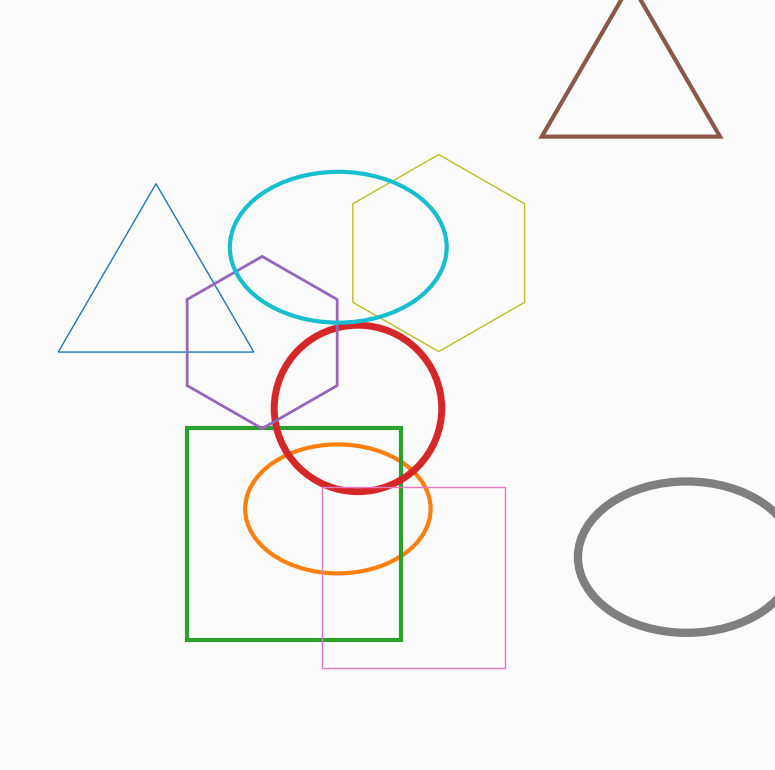[{"shape": "triangle", "thickness": 0.5, "radius": 0.73, "center": [0.201, 0.616]}, {"shape": "oval", "thickness": 1.5, "radius": 0.6, "center": [0.436, 0.339]}, {"shape": "square", "thickness": 1.5, "radius": 0.69, "center": [0.379, 0.307]}, {"shape": "circle", "thickness": 2.5, "radius": 0.54, "center": [0.462, 0.47]}, {"shape": "hexagon", "thickness": 1, "radius": 0.56, "center": [0.338, 0.555]}, {"shape": "triangle", "thickness": 1.5, "radius": 0.66, "center": [0.814, 0.889]}, {"shape": "square", "thickness": 0.5, "radius": 0.59, "center": [0.534, 0.25]}, {"shape": "oval", "thickness": 3, "radius": 0.7, "center": [0.886, 0.276]}, {"shape": "hexagon", "thickness": 0.5, "radius": 0.64, "center": [0.566, 0.671]}, {"shape": "oval", "thickness": 1.5, "radius": 0.7, "center": [0.436, 0.679]}]